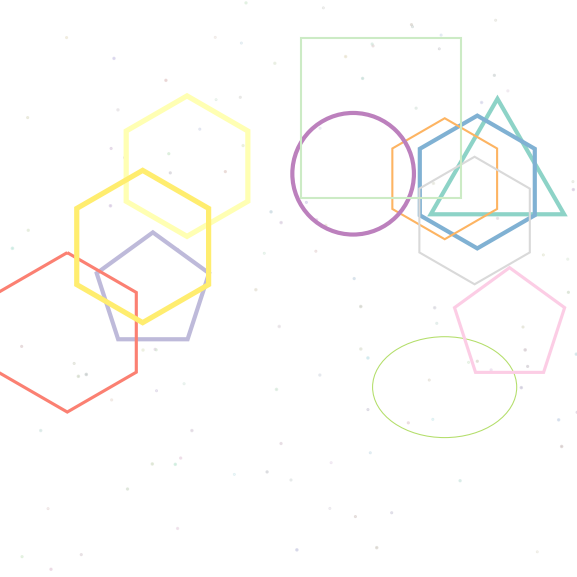[{"shape": "triangle", "thickness": 2, "radius": 0.67, "center": [0.861, 0.695]}, {"shape": "hexagon", "thickness": 2.5, "radius": 0.61, "center": [0.324, 0.711]}, {"shape": "pentagon", "thickness": 2, "radius": 0.51, "center": [0.265, 0.494]}, {"shape": "hexagon", "thickness": 1.5, "radius": 0.69, "center": [0.116, 0.424]}, {"shape": "hexagon", "thickness": 2, "radius": 0.57, "center": [0.826, 0.684]}, {"shape": "hexagon", "thickness": 1, "radius": 0.52, "center": [0.77, 0.69]}, {"shape": "oval", "thickness": 0.5, "radius": 0.62, "center": [0.77, 0.329]}, {"shape": "pentagon", "thickness": 1.5, "radius": 0.5, "center": [0.882, 0.435]}, {"shape": "hexagon", "thickness": 1, "radius": 0.55, "center": [0.822, 0.617]}, {"shape": "circle", "thickness": 2, "radius": 0.53, "center": [0.611, 0.698]}, {"shape": "square", "thickness": 1, "radius": 0.69, "center": [0.66, 0.794]}, {"shape": "hexagon", "thickness": 2.5, "radius": 0.66, "center": [0.247, 0.572]}]